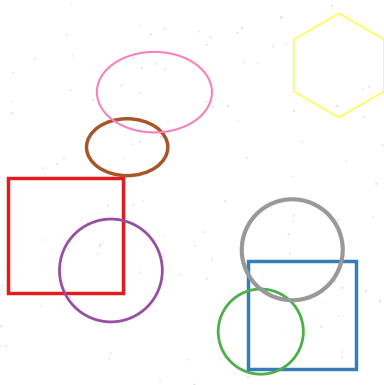[{"shape": "square", "thickness": 2.5, "radius": 0.75, "center": [0.171, 0.388]}, {"shape": "square", "thickness": 2.5, "radius": 0.7, "center": [0.785, 0.182]}, {"shape": "circle", "thickness": 2, "radius": 0.55, "center": [0.677, 0.139]}, {"shape": "circle", "thickness": 2, "radius": 0.67, "center": [0.288, 0.297]}, {"shape": "hexagon", "thickness": 1, "radius": 0.68, "center": [0.88, 0.83]}, {"shape": "oval", "thickness": 2.5, "radius": 0.53, "center": [0.33, 0.618]}, {"shape": "oval", "thickness": 1.5, "radius": 0.75, "center": [0.401, 0.761]}, {"shape": "circle", "thickness": 3, "radius": 0.66, "center": [0.759, 0.351]}]